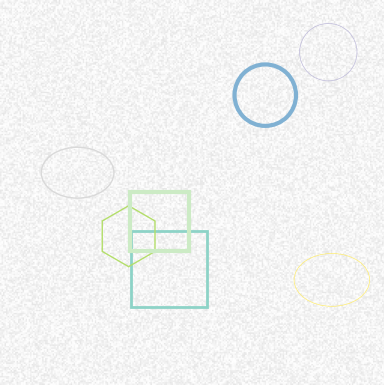[{"shape": "square", "thickness": 2, "radius": 0.49, "center": [0.438, 0.301]}, {"shape": "circle", "thickness": 0.5, "radius": 0.37, "center": [0.853, 0.865]}, {"shape": "circle", "thickness": 3, "radius": 0.4, "center": [0.689, 0.753]}, {"shape": "hexagon", "thickness": 1, "radius": 0.4, "center": [0.334, 0.387]}, {"shape": "oval", "thickness": 1, "radius": 0.47, "center": [0.202, 0.551]}, {"shape": "square", "thickness": 3, "radius": 0.38, "center": [0.414, 0.425]}, {"shape": "oval", "thickness": 0.5, "radius": 0.49, "center": [0.862, 0.273]}]